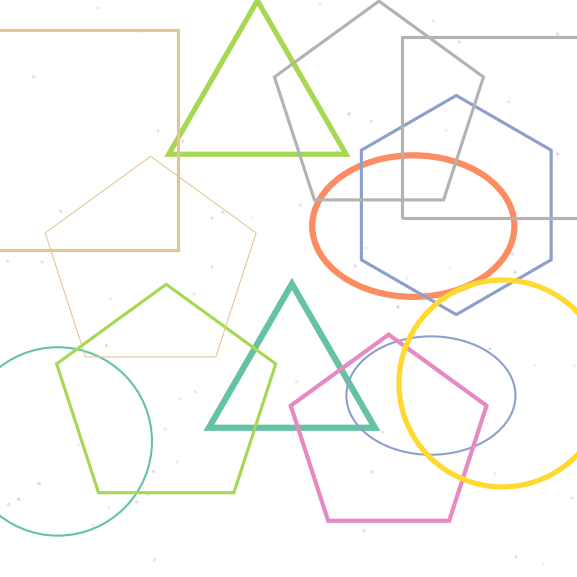[{"shape": "triangle", "thickness": 3, "radius": 0.83, "center": [0.505, 0.341]}, {"shape": "circle", "thickness": 1, "radius": 0.82, "center": [0.1, 0.235]}, {"shape": "oval", "thickness": 3, "radius": 0.88, "center": [0.716, 0.608]}, {"shape": "hexagon", "thickness": 1.5, "radius": 0.95, "center": [0.79, 0.644]}, {"shape": "oval", "thickness": 1, "radius": 0.73, "center": [0.746, 0.314]}, {"shape": "pentagon", "thickness": 2, "radius": 0.89, "center": [0.673, 0.242]}, {"shape": "triangle", "thickness": 2.5, "radius": 0.89, "center": [0.446, 0.821]}, {"shape": "pentagon", "thickness": 1.5, "radius": 1.0, "center": [0.288, 0.307]}, {"shape": "circle", "thickness": 2.5, "radius": 0.9, "center": [0.87, 0.335]}, {"shape": "pentagon", "thickness": 0.5, "radius": 0.96, "center": [0.261, 0.536]}, {"shape": "square", "thickness": 1.5, "radius": 0.95, "center": [0.117, 0.756]}, {"shape": "pentagon", "thickness": 1.5, "radius": 0.95, "center": [0.656, 0.807]}, {"shape": "square", "thickness": 1.5, "radius": 0.78, "center": [0.853, 0.778]}]